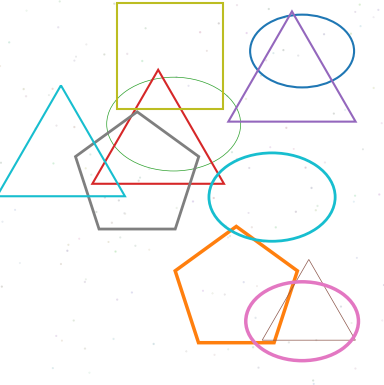[{"shape": "oval", "thickness": 1.5, "radius": 0.68, "center": [0.785, 0.867]}, {"shape": "pentagon", "thickness": 2.5, "radius": 0.83, "center": [0.614, 0.245]}, {"shape": "oval", "thickness": 0.5, "radius": 0.87, "center": [0.451, 0.678]}, {"shape": "triangle", "thickness": 1.5, "radius": 0.99, "center": [0.411, 0.621]}, {"shape": "triangle", "thickness": 1.5, "radius": 0.95, "center": [0.758, 0.779]}, {"shape": "triangle", "thickness": 0.5, "radius": 0.7, "center": [0.802, 0.186]}, {"shape": "oval", "thickness": 2.5, "radius": 0.73, "center": [0.785, 0.166]}, {"shape": "pentagon", "thickness": 2, "radius": 0.84, "center": [0.356, 0.541]}, {"shape": "square", "thickness": 1.5, "radius": 0.69, "center": [0.441, 0.854]}, {"shape": "oval", "thickness": 2, "radius": 0.82, "center": [0.707, 0.488]}, {"shape": "triangle", "thickness": 1.5, "radius": 0.96, "center": [0.158, 0.586]}]